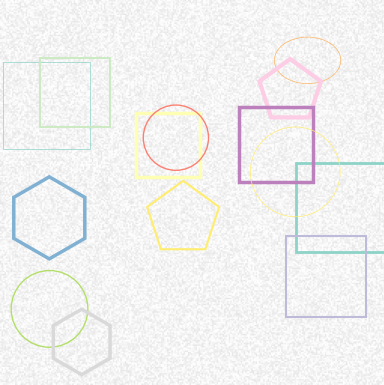[{"shape": "square", "thickness": 0.5, "radius": 0.57, "center": [0.121, 0.727]}, {"shape": "square", "thickness": 2, "radius": 0.57, "center": [0.884, 0.461]}, {"shape": "square", "thickness": 2.5, "radius": 0.42, "center": [0.437, 0.624]}, {"shape": "square", "thickness": 1.5, "radius": 0.52, "center": [0.847, 0.282]}, {"shape": "circle", "thickness": 1, "radius": 0.42, "center": [0.457, 0.642]}, {"shape": "hexagon", "thickness": 2.5, "radius": 0.53, "center": [0.128, 0.434]}, {"shape": "oval", "thickness": 0.5, "radius": 0.43, "center": [0.799, 0.843]}, {"shape": "circle", "thickness": 1, "radius": 0.5, "center": [0.129, 0.198]}, {"shape": "pentagon", "thickness": 3, "radius": 0.42, "center": [0.754, 0.763]}, {"shape": "hexagon", "thickness": 2.5, "radius": 0.43, "center": [0.212, 0.112]}, {"shape": "square", "thickness": 2.5, "radius": 0.48, "center": [0.717, 0.624]}, {"shape": "square", "thickness": 1.5, "radius": 0.45, "center": [0.194, 0.76]}, {"shape": "circle", "thickness": 0.5, "radius": 0.58, "center": [0.767, 0.554]}, {"shape": "pentagon", "thickness": 1.5, "radius": 0.49, "center": [0.476, 0.432]}]